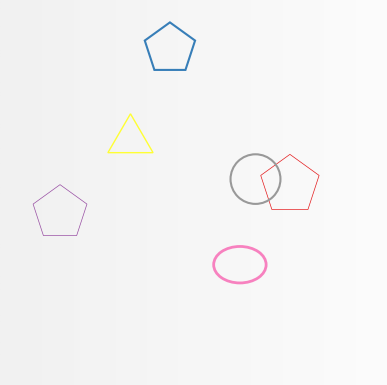[{"shape": "pentagon", "thickness": 0.5, "radius": 0.4, "center": [0.748, 0.52]}, {"shape": "pentagon", "thickness": 1.5, "radius": 0.34, "center": [0.439, 0.874]}, {"shape": "pentagon", "thickness": 0.5, "radius": 0.37, "center": [0.155, 0.447]}, {"shape": "triangle", "thickness": 1, "radius": 0.34, "center": [0.337, 0.637]}, {"shape": "oval", "thickness": 2, "radius": 0.34, "center": [0.619, 0.312]}, {"shape": "circle", "thickness": 1.5, "radius": 0.32, "center": [0.659, 0.535]}]